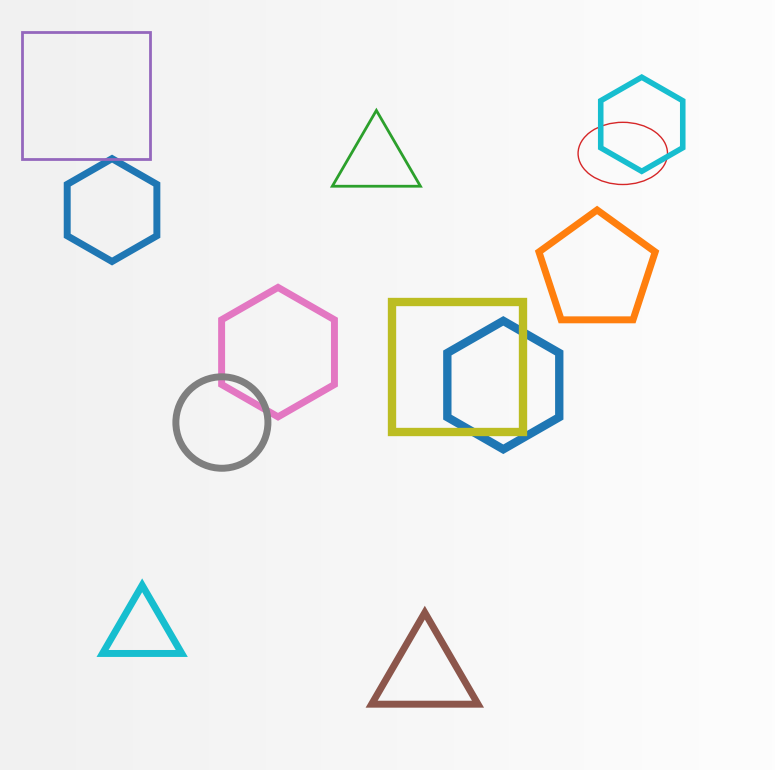[{"shape": "hexagon", "thickness": 2.5, "radius": 0.33, "center": [0.145, 0.727]}, {"shape": "hexagon", "thickness": 3, "radius": 0.42, "center": [0.649, 0.5]}, {"shape": "pentagon", "thickness": 2.5, "radius": 0.39, "center": [0.77, 0.648]}, {"shape": "triangle", "thickness": 1, "radius": 0.33, "center": [0.486, 0.791]}, {"shape": "oval", "thickness": 0.5, "radius": 0.29, "center": [0.804, 0.801]}, {"shape": "square", "thickness": 1, "radius": 0.41, "center": [0.111, 0.876]}, {"shape": "triangle", "thickness": 2.5, "radius": 0.4, "center": [0.548, 0.125]}, {"shape": "hexagon", "thickness": 2.5, "radius": 0.42, "center": [0.359, 0.543]}, {"shape": "circle", "thickness": 2.5, "radius": 0.3, "center": [0.286, 0.451]}, {"shape": "square", "thickness": 3, "radius": 0.42, "center": [0.59, 0.524]}, {"shape": "triangle", "thickness": 2.5, "radius": 0.3, "center": [0.183, 0.181]}, {"shape": "hexagon", "thickness": 2, "radius": 0.31, "center": [0.828, 0.839]}]